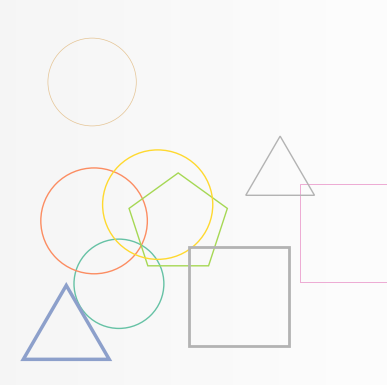[{"shape": "circle", "thickness": 1, "radius": 0.58, "center": [0.307, 0.263]}, {"shape": "circle", "thickness": 1, "radius": 0.69, "center": [0.243, 0.426]}, {"shape": "triangle", "thickness": 2.5, "radius": 0.64, "center": [0.171, 0.131]}, {"shape": "square", "thickness": 0.5, "radius": 0.64, "center": [0.9, 0.396]}, {"shape": "pentagon", "thickness": 1, "radius": 0.67, "center": [0.46, 0.417]}, {"shape": "circle", "thickness": 1, "radius": 0.71, "center": [0.407, 0.469]}, {"shape": "circle", "thickness": 0.5, "radius": 0.57, "center": [0.238, 0.787]}, {"shape": "triangle", "thickness": 1, "radius": 0.51, "center": [0.723, 0.544]}, {"shape": "square", "thickness": 2, "radius": 0.64, "center": [0.616, 0.231]}]